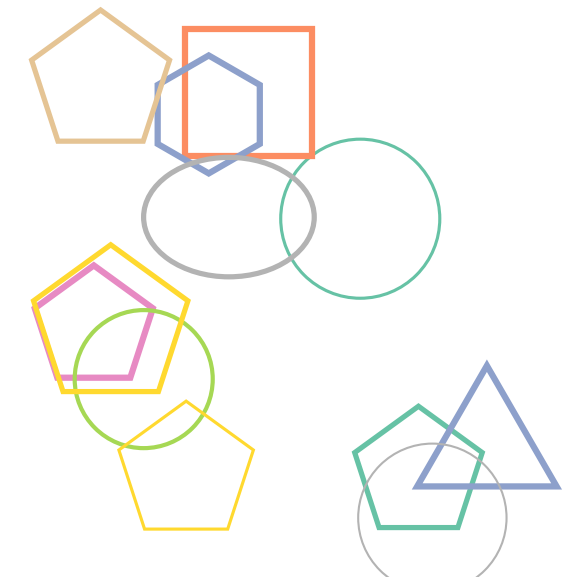[{"shape": "circle", "thickness": 1.5, "radius": 0.69, "center": [0.624, 0.62]}, {"shape": "pentagon", "thickness": 2.5, "radius": 0.58, "center": [0.725, 0.18]}, {"shape": "square", "thickness": 3, "radius": 0.55, "center": [0.431, 0.839]}, {"shape": "hexagon", "thickness": 3, "radius": 0.51, "center": [0.361, 0.801]}, {"shape": "triangle", "thickness": 3, "radius": 0.7, "center": [0.843, 0.227]}, {"shape": "pentagon", "thickness": 3, "radius": 0.54, "center": [0.162, 0.432]}, {"shape": "circle", "thickness": 2, "radius": 0.6, "center": [0.249, 0.343]}, {"shape": "pentagon", "thickness": 1.5, "radius": 0.61, "center": [0.322, 0.182]}, {"shape": "pentagon", "thickness": 2.5, "radius": 0.7, "center": [0.192, 0.435]}, {"shape": "pentagon", "thickness": 2.5, "radius": 0.63, "center": [0.174, 0.856]}, {"shape": "oval", "thickness": 2.5, "radius": 0.74, "center": [0.396, 0.623]}, {"shape": "circle", "thickness": 1, "radius": 0.64, "center": [0.749, 0.103]}]